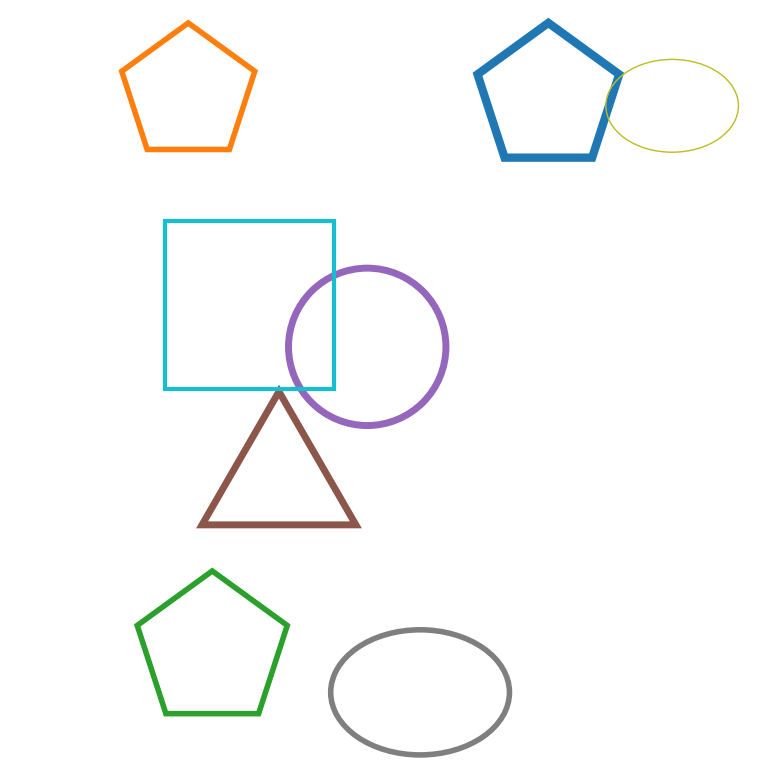[{"shape": "pentagon", "thickness": 3, "radius": 0.48, "center": [0.712, 0.874]}, {"shape": "pentagon", "thickness": 2, "radius": 0.45, "center": [0.245, 0.879]}, {"shape": "pentagon", "thickness": 2, "radius": 0.51, "center": [0.276, 0.156]}, {"shape": "circle", "thickness": 2.5, "radius": 0.51, "center": [0.477, 0.55]}, {"shape": "triangle", "thickness": 2.5, "radius": 0.58, "center": [0.362, 0.376]}, {"shape": "oval", "thickness": 2, "radius": 0.58, "center": [0.546, 0.101]}, {"shape": "oval", "thickness": 0.5, "radius": 0.43, "center": [0.873, 0.863]}, {"shape": "square", "thickness": 1.5, "radius": 0.55, "center": [0.324, 0.604]}]